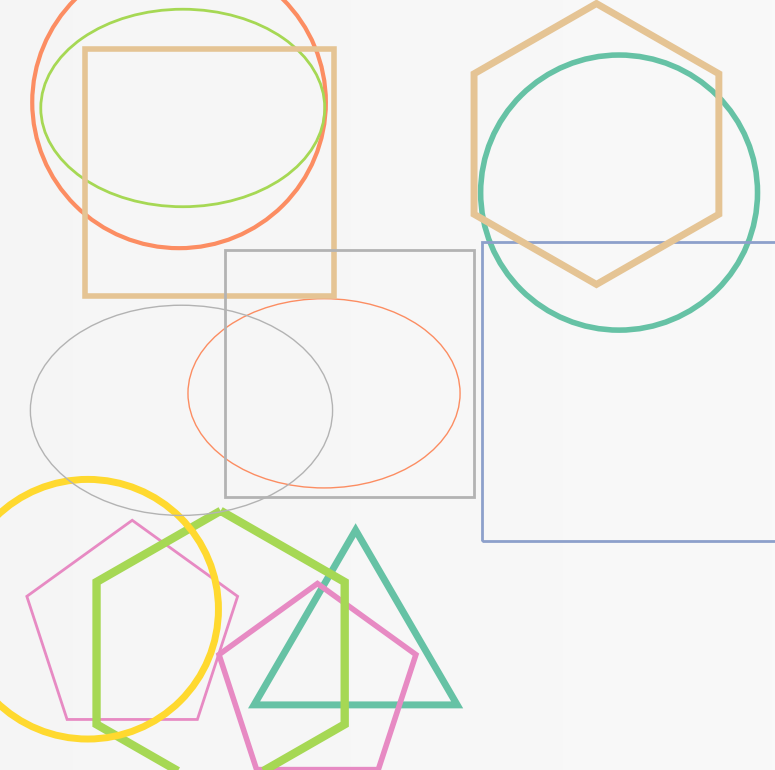[{"shape": "circle", "thickness": 2, "radius": 0.89, "center": [0.799, 0.75]}, {"shape": "triangle", "thickness": 2.5, "radius": 0.76, "center": [0.459, 0.16]}, {"shape": "circle", "thickness": 1.5, "radius": 0.95, "center": [0.231, 0.867]}, {"shape": "oval", "thickness": 0.5, "radius": 0.88, "center": [0.418, 0.489]}, {"shape": "square", "thickness": 1, "radius": 0.97, "center": [0.816, 0.492]}, {"shape": "pentagon", "thickness": 2, "radius": 0.67, "center": [0.41, 0.109]}, {"shape": "pentagon", "thickness": 1, "radius": 0.71, "center": [0.171, 0.181]}, {"shape": "oval", "thickness": 1, "radius": 0.92, "center": [0.236, 0.86]}, {"shape": "hexagon", "thickness": 3, "radius": 0.92, "center": [0.285, 0.152]}, {"shape": "circle", "thickness": 2.5, "radius": 0.84, "center": [0.113, 0.209]}, {"shape": "square", "thickness": 2, "radius": 0.8, "center": [0.271, 0.776]}, {"shape": "hexagon", "thickness": 2.5, "radius": 0.91, "center": [0.77, 0.813]}, {"shape": "square", "thickness": 1, "radius": 0.8, "center": [0.451, 0.515]}, {"shape": "oval", "thickness": 0.5, "radius": 0.97, "center": [0.234, 0.467]}]